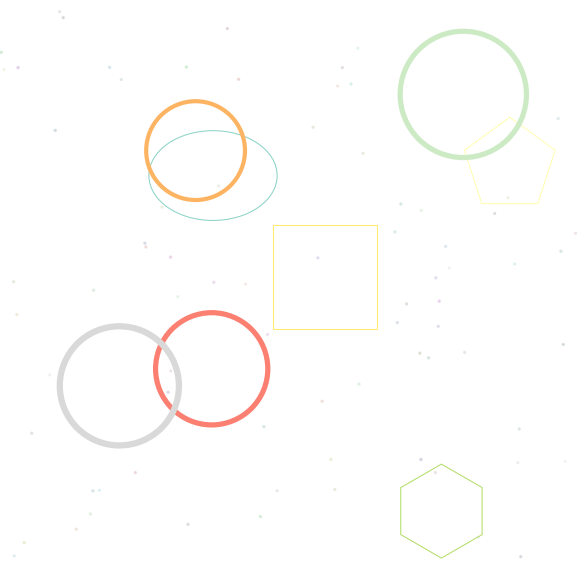[{"shape": "oval", "thickness": 0.5, "radius": 0.56, "center": [0.369, 0.695]}, {"shape": "pentagon", "thickness": 0.5, "radius": 0.41, "center": [0.883, 0.714]}, {"shape": "circle", "thickness": 2.5, "radius": 0.49, "center": [0.367, 0.361]}, {"shape": "circle", "thickness": 2, "radius": 0.43, "center": [0.339, 0.738]}, {"shape": "hexagon", "thickness": 0.5, "radius": 0.41, "center": [0.764, 0.114]}, {"shape": "circle", "thickness": 3, "radius": 0.52, "center": [0.207, 0.331]}, {"shape": "circle", "thickness": 2.5, "radius": 0.55, "center": [0.802, 0.836]}, {"shape": "square", "thickness": 0.5, "radius": 0.45, "center": [0.563, 0.52]}]